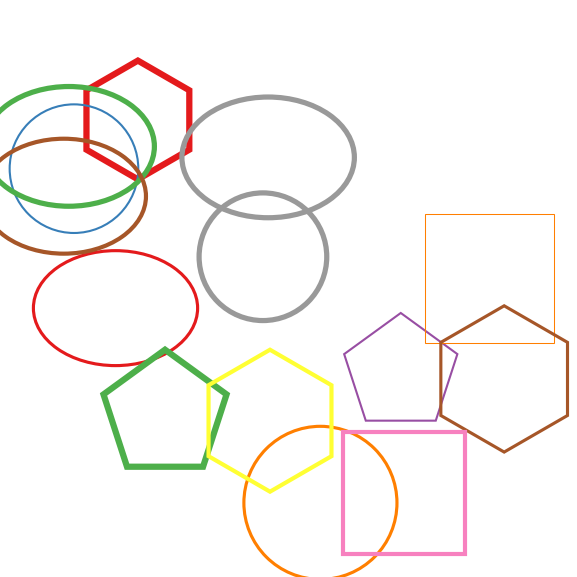[{"shape": "hexagon", "thickness": 3, "radius": 0.51, "center": [0.239, 0.791]}, {"shape": "oval", "thickness": 1.5, "radius": 0.71, "center": [0.2, 0.466]}, {"shape": "circle", "thickness": 1, "radius": 0.56, "center": [0.128, 0.707]}, {"shape": "oval", "thickness": 2.5, "radius": 0.74, "center": [0.119, 0.746]}, {"shape": "pentagon", "thickness": 3, "radius": 0.56, "center": [0.286, 0.282]}, {"shape": "pentagon", "thickness": 1, "radius": 0.52, "center": [0.694, 0.354]}, {"shape": "square", "thickness": 0.5, "radius": 0.56, "center": [0.848, 0.517]}, {"shape": "circle", "thickness": 1.5, "radius": 0.66, "center": [0.555, 0.128]}, {"shape": "hexagon", "thickness": 2, "radius": 0.61, "center": [0.468, 0.271]}, {"shape": "hexagon", "thickness": 1.5, "radius": 0.63, "center": [0.873, 0.343]}, {"shape": "oval", "thickness": 2, "radius": 0.71, "center": [0.111, 0.659]}, {"shape": "square", "thickness": 2, "radius": 0.53, "center": [0.7, 0.146]}, {"shape": "circle", "thickness": 2.5, "radius": 0.55, "center": [0.455, 0.555]}, {"shape": "oval", "thickness": 2.5, "radius": 0.75, "center": [0.464, 0.727]}]